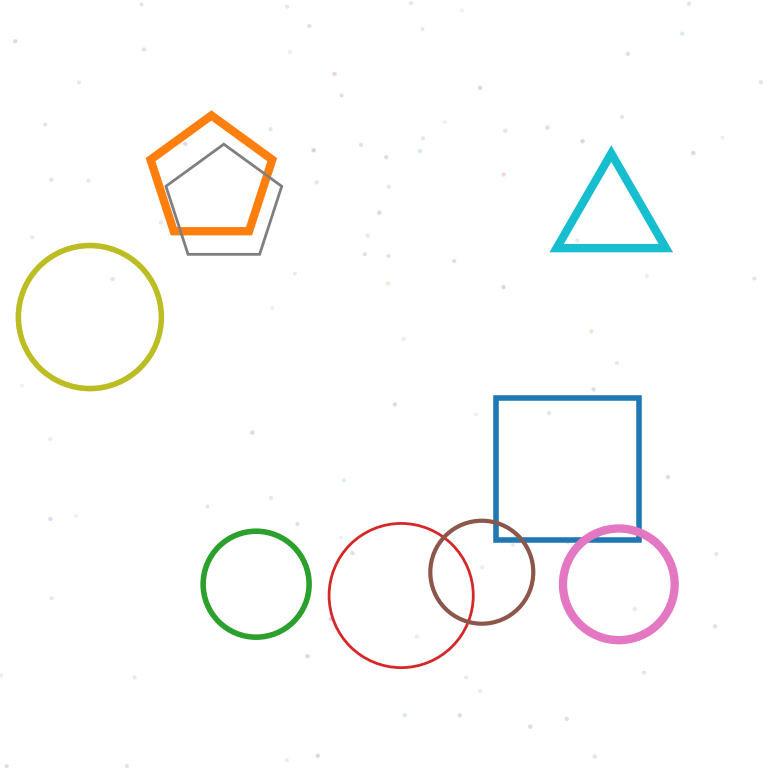[{"shape": "square", "thickness": 2, "radius": 0.46, "center": [0.737, 0.391]}, {"shape": "pentagon", "thickness": 3, "radius": 0.42, "center": [0.275, 0.767]}, {"shape": "circle", "thickness": 2, "radius": 0.34, "center": [0.333, 0.241]}, {"shape": "circle", "thickness": 1, "radius": 0.47, "center": [0.521, 0.227]}, {"shape": "circle", "thickness": 1.5, "radius": 0.33, "center": [0.626, 0.257]}, {"shape": "circle", "thickness": 3, "radius": 0.36, "center": [0.804, 0.241]}, {"shape": "pentagon", "thickness": 1, "radius": 0.4, "center": [0.291, 0.734]}, {"shape": "circle", "thickness": 2, "radius": 0.46, "center": [0.117, 0.588]}, {"shape": "triangle", "thickness": 3, "radius": 0.41, "center": [0.794, 0.719]}]